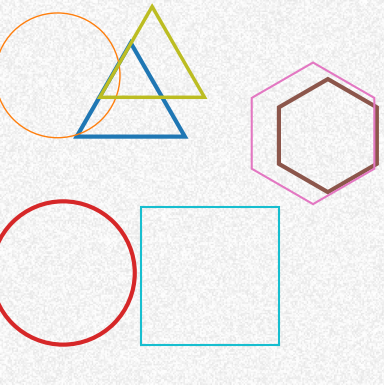[{"shape": "triangle", "thickness": 3, "radius": 0.81, "center": [0.34, 0.726]}, {"shape": "circle", "thickness": 1, "radius": 0.81, "center": [0.15, 0.804]}, {"shape": "circle", "thickness": 3, "radius": 0.93, "center": [0.164, 0.291]}, {"shape": "hexagon", "thickness": 3, "radius": 0.73, "center": [0.852, 0.648]}, {"shape": "hexagon", "thickness": 1.5, "radius": 0.92, "center": [0.813, 0.654]}, {"shape": "triangle", "thickness": 2.5, "radius": 0.79, "center": [0.395, 0.826]}, {"shape": "square", "thickness": 1.5, "radius": 0.9, "center": [0.546, 0.282]}]